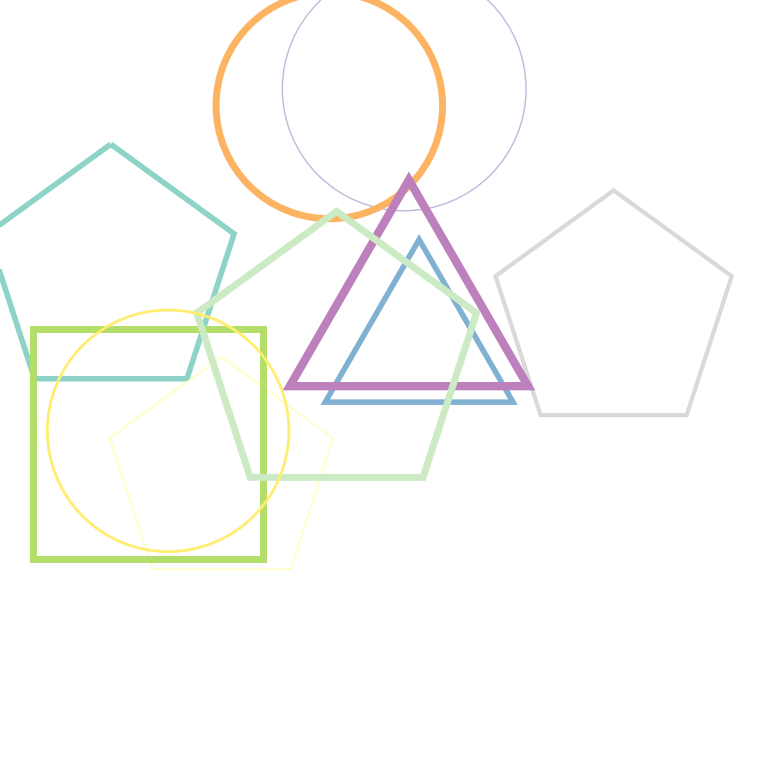[{"shape": "pentagon", "thickness": 2, "radius": 0.84, "center": [0.144, 0.644]}, {"shape": "pentagon", "thickness": 0.5, "radius": 0.76, "center": [0.288, 0.384]}, {"shape": "circle", "thickness": 0.5, "radius": 0.79, "center": [0.525, 0.885]}, {"shape": "triangle", "thickness": 2, "radius": 0.7, "center": [0.544, 0.548]}, {"shape": "circle", "thickness": 2.5, "radius": 0.74, "center": [0.428, 0.863]}, {"shape": "square", "thickness": 2.5, "radius": 0.75, "center": [0.192, 0.424]}, {"shape": "pentagon", "thickness": 1.5, "radius": 0.81, "center": [0.797, 0.591]}, {"shape": "triangle", "thickness": 3, "radius": 0.89, "center": [0.531, 0.588]}, {"shape": "pentagon", "thickness": 2.5, "radius": 0.95, "center": [0.437, 0.535]}, {"shape": "circle", "thickness": 1, "radius": 0.78, "center": [0.218, 0.44]}]